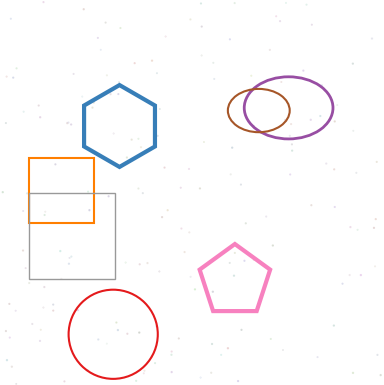[{"shape": "circle", "thickness": 1.5, "radius": 0.58, "center": [0.294, 0.132]}, {"shape": "hexagon", "thickness": 3, "radius": 0.53, "center": [0.31, 0.673]}, {"shape": "oval", "thickness": 2, "radius": 0.58, "center": [0.75, 0.72]}, {"shape": "square", "thickness": 1.5, "radius": 0.42, "center": [0.16, 0.505]}, {"shape": "oval", "thickness": 1.5, "radius": 0.4, "center": [0.672, 0.713]}, {"shape": "pentagon", "thickness": 3, "radius": 0.48, "center": [0.61, 0.27]}, {"shape": "square", "thickness": 1, "radius": 0.56, "center": [0.187, 0.387]}]